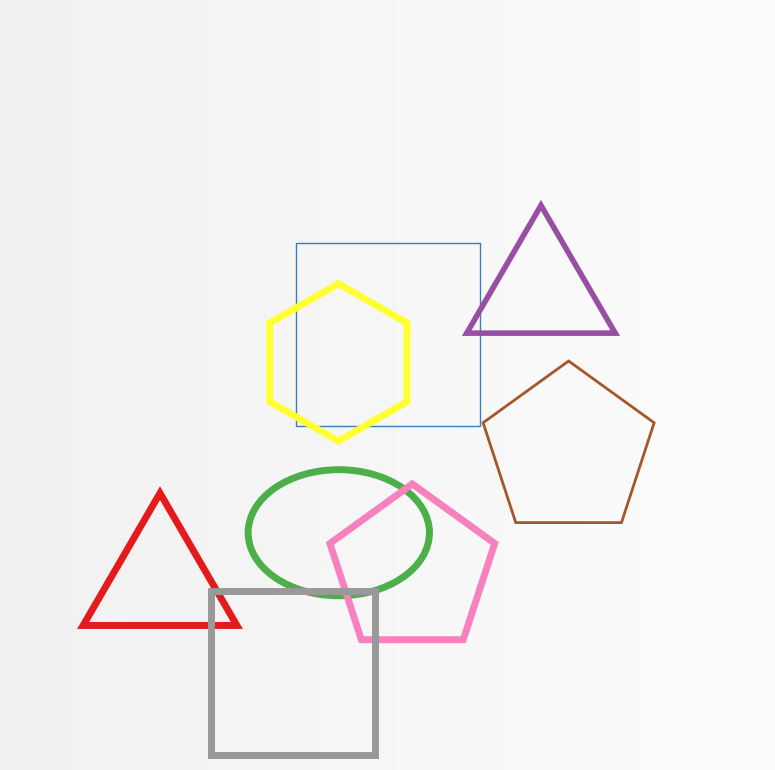[{"shape": "triangle", "thickness": 2.5, "radius": 0.57, "center": [0.206, 0.245]}, {"shape": "square", "thickness": 0.5, "radius": 0.59, "center": [0.501, 0.566]}, {"shape": "oval", "thickness": 2.5, "radius": 0.58, "center": [0.437, 0.308]}, {"shape": "triangle", "thickness": 2, "radius": 0.55, "center": [0.698, 0.623]}, {"shape": "hexagon", "thickness": 2.5, "radius": 0.51, "center": [0.437, 0.529]}, {"shape": "pentagon", "thickness": 1, "radius": 0.58, "center": [0.734, 0.415]}, {"shape": "pentagon", "thickness": 2.5, "radius": 0.56, "center": [0.532, 0.26]}, {"shape": "square", "thickness": 2.5, "radius": 0.53, "center": [0.378, 0.126]}]